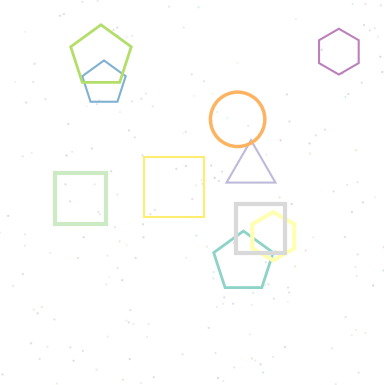[{"shape": "pentagon", "thickness": 2, "radius": 0.41, "center": [0.632, 0.319]}, {"shape": "hexagon", "thickness": 3, "radius": 0.31, "center": [0.71, 0.386]}, {"shape": "triangle", "thickness": 1.5, "radius": 0.37, "center": [0.652, 0.562]}, {"shape": "pentagon", "thickness": 1.5, "radius": 0.3, "center": [0.27, 0.784]}, {"shape": "circle", "thickness": 2.5, "radius": 0.35, "center": [0.617, 0.69]}, {"shape": "pentagon", "thickness": 2, "radius": 0.41, "center": [0.262, 0.853]}, {"shape": "square", "thickness": 3, "radius": 0.31, "center": [0.677, 0.407]}, {"shape": "hexagon", "thickness": 1.5, "radius": 0.3, "center": [0.88, 0.866]}, {"shape": "square", "thickness": 3, "radius": 0.33, "center": [0.208, 0.484]}, {"shape": "square", "thickness": 1.5, "radius": 0.39, "center": [0.451, 0.514]}]